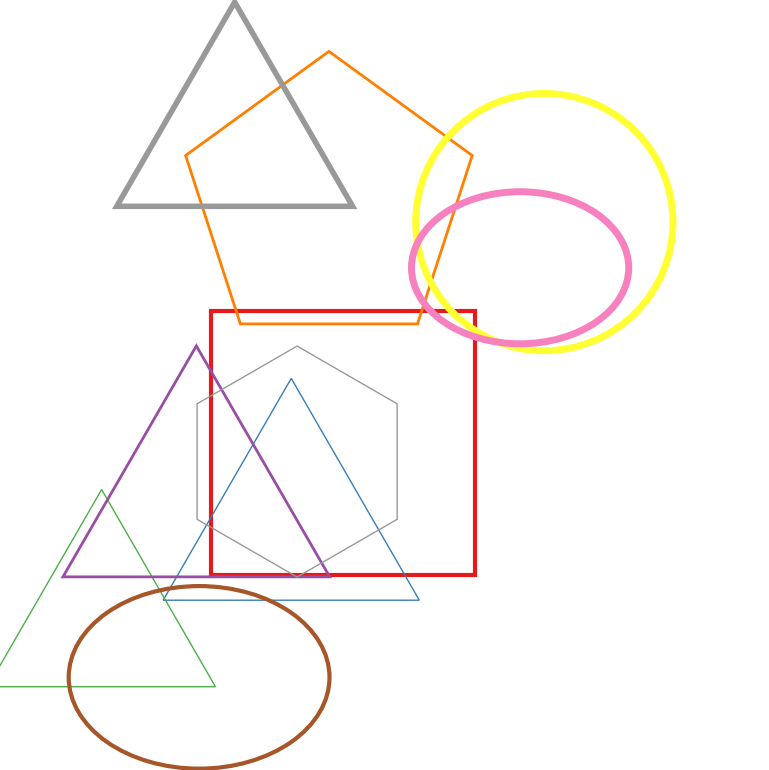[{"shape": "square", "thickness": 1.5, "radius": 0.86, "center": [0.445, 0.424]}, {"shape": "triangle", "thickness": 0.5, "radius": 0.96, "center": [0.378, 0.317]}, {"shape": "triangle", "thickness": 0.5, "radius": 0.85, "center": [0.132, 0.194]}, {"shape": "triangle", "thickness": 1, "radius": 1.0, "center": [0.255, 0.351]}, {"shape": "pentagon", "thickness": 1, "radius": 0.98, "center": [0.427, 0.738]}, {"shape": "circle", "thickness": 2.5, "radius": 0.84, "center": [0.707, 0.712]}, {"shape": "oval", "thickness": 1.5, "radius": 0.85, "center": [0.259, 0.12]}, {"shape": "oval", "thickness": 2.5, "radius": 0.71, "center": [0.675, 0.652]}, {"shape": "triangle", "thickness": 2, "radius": 0.88, "center": [0.305, 0.82]}, {"shape": "hexagon", "thickness": 0.5, "radius": 0.75, "center": [0.386, 0.401]}]